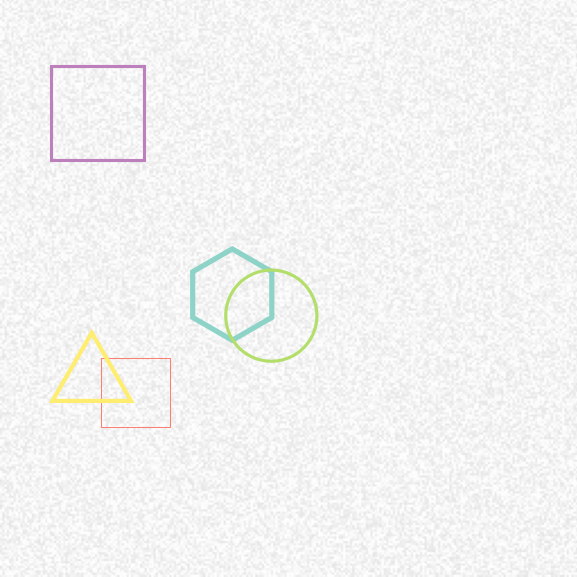[{"shape": "hexagon", "thickness": 2.5, "radius": 0.4, "center": [0.402, 0.489]}, {"shape": "square", "thickness": 0.5, "radius": 0.3, "center": [0.235, 0.32]}, {"shape": "circle", "thickness": 1.5, "radius": 0.39, "center": [0.47, 0.453]}, {"shape": "square", "thickness": 1.5, "radius": 0.4, "center": [0.169, 0.804]}, {"shape": "triangle", "thickness": 2, "radius": 0.39, "center": [0.159, 0.344]}]